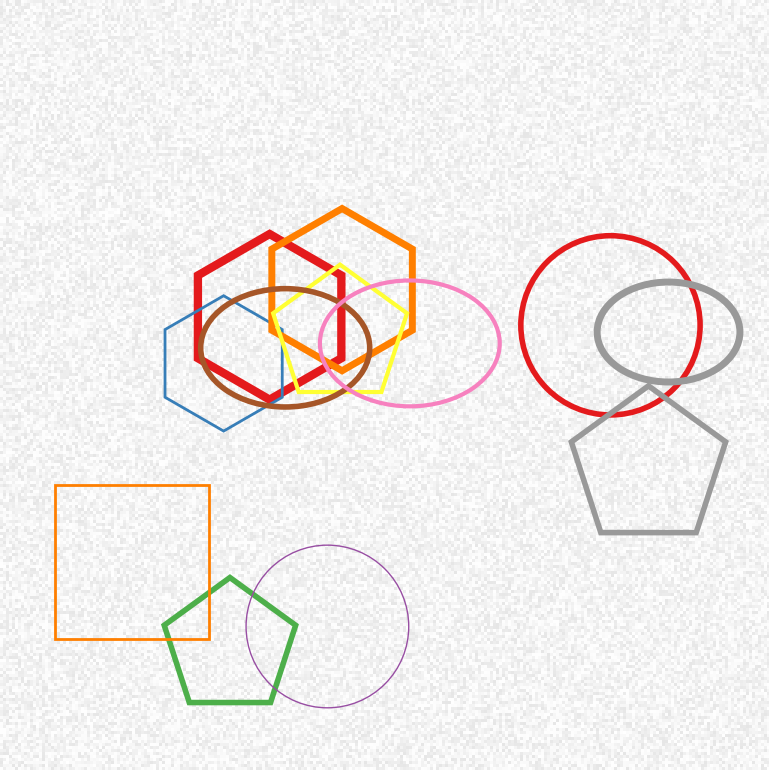[{"shape": "circle", "thickness": 2, "radius": 0.58, "center": [0.793, 0.578]}, {"shape": "hexagon", "thickness": 3, "radius": 0.54, "center": [0.35, 0.589]}, {"shape": "hexagon", "thickness": 1, "radius": 0.44, "center": [0.29, 0.528]}, {"shape": "pentagon", "thickness": 2, "radius": 0.45, "center": [0.299, 0.16]}, {"shape": "circle", "thickness": 0.5, "radius": 0.53, "center": [0.425, 0.186]}, {"shape": "square", "thickness": 1, "radius": 0.5, "center": [0.171, 0.27]}, {"shape": "hexagon", "thickness": 2.5, "radius": 0.53, "center": [0.444, 0.624]}, {"shape": "pentagon", "thickness": 1.5, "radius": 0.46, "center": [0.442, 0.565]}, {"shape": "oval", "thickness": 2, "radius": 0.55, "center": [0.37, 0.548]}, {"shape": "oval", "thickness": 1.5, "radius": 0.58, "center": [0.532, 0.554]}, {"shape": "pentagon", "thickness": 2, "radius": 0.53, "center": [0.842, 0.394]}, {"shape": "oval", "thickness": 2.5, "radius": 0.46, "center": [0.868, 0.569]}]